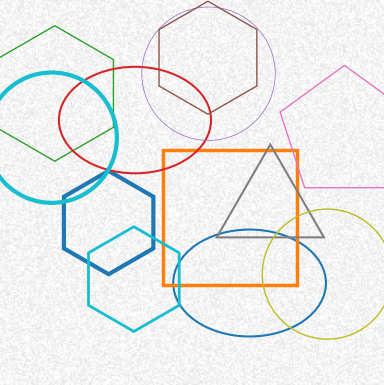[{"shape": "hexagon", "thickness": 3, "radius": 0.67, "center": [0.282, 0.422]}, {"shape": "oval", "thickness": 1.5, "radius": 0.99, "center": [0.648, 0.265]}, {"shape": "square", "thickness": 2.5, "radius": 0.87, "center": [0.598, 0.436]}, {"shape": "hexagon", "thickness": 1, "radius": 0.88, "center": [0.142, 0.757]}, {"shape": "oval", "thickness": 1.5, "radius": 0.99, "center": [0.351, 0.688]}, {"shape": "circle", "thickness": 0.5, "radius": 0.87, "center": [0.542, 0.809]}, {"shape": "hexagon", "thickness": 1, "radius": 0.73, "center": [0.54, 0.85]}, {"shape": "pentagon", "thickness": 1, "radius": 0.88, "center": [0.895, 0.655]}, {"shape": "triangle", "thickness": 1.5, "radius": 0.8, "center": [0.702, 0.464]}, {"shape": "circle", "thickness": 1, "radius": 0.84, "center": [0.85, 0.288]}, {"shape": "circle", "thickness": 3, "radius": 0.85, "center": [0.134, 0.642]}, {"shape": "hexagon", "thickness": 2, "radius": 0.68, "center": [0.348, 0.275]}]